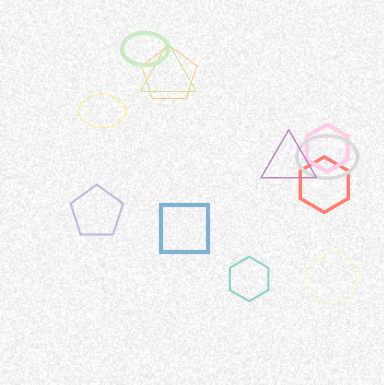[{"shape": "hexagon", "thickness": 1.5, "radius": 0.29, "center": [0.647, 0.275]}, {"shape": "pentagon", "thickness": 0.5, "radius": 0.38, "center": [0.865, 0.279]}, {"shape": "pentagon", "thickness": 1.5, "radius": 0.36, "center": [0.252, 0.449]}, {"shape": "hexagon", "thickness": 2.5, "radius": 0.36, "center": [0.842, 0.52]}, {"shape": "square", "thickness": 3, "radius": 0.3, "center": [0.478, 0.407]}, {"shape": "pentagon", "thickness": 0.5, "radius": 0.38, "center": [0.439, 0.806]}, {"shape": "triangle", "thickness": 0.5, "radius": 0.42, "center": [0.437, 0.805]}, {"shape": "hexagon", "thickness": 3, "radius": 0.31, "center": [0.85, 0.615]}, {"shape": "oval", "thickness": 2.5, "radius": 0.4, "center": [0.85, 0.592]}, {"shape": "triangle", "thickness": 1, "radius": 0.42, "center": [0.75, 0.58]}, {"shape": "oval", "thickness": 3, "radius": 0.3, "center": [0.376, 0.873]}, {"shape": "oval", "thickness": 0.5, "radius": 0.31, "center": [0.266, 0.711]}]